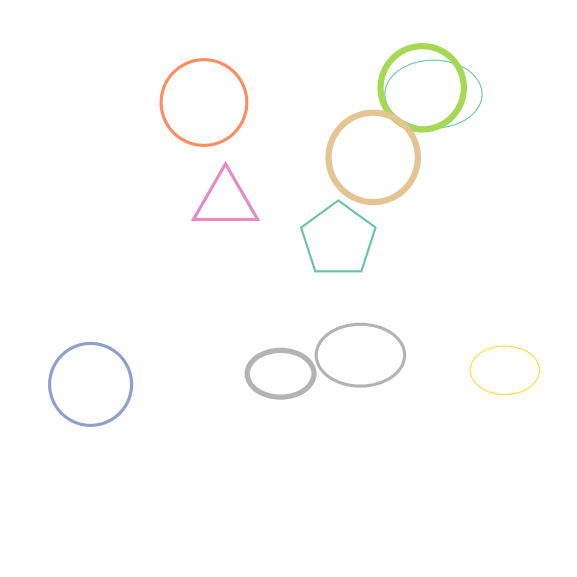[{"shape": "pentagon", "thickness": 1, "radius": 0.34, "center": [0.586, 0.584]}, {"shape": "oval", "thickness": 0.5, "radius": 0.42, "center": [0.751, 0.836]}, {"shape": "circle", "thickness": 1.5, "radius": 0.37, "center": [0.353, 0.822]}, {"shape": "circle", "thickness": 1.5, "radius": 0.35, "center": [0.157, 0.334]}, {"shape": "triangle", "thickness": 1.5, "radius": 0.32, "center": [0.391, 0.651]}, {"shape": "circle", "thickness": 3, "radius": 0.36, "center": [0.731, 0.847]}, {"shape": "oval", "thickness": 0.5, "radius": 0.3, "center": [0.874, 0.358]}, {"shape": "circle", "thickness": 3, "radius": 0.39, "center": [0.646, 0.727]}, {"shape": "oval", "thickness": 1.5, "radius": 0.38, "center": [0.624, 0.384]}, {"shape": "oval", "thickness": 2.5, "radius": 0.29, "center": [0.486, 0.352]}]